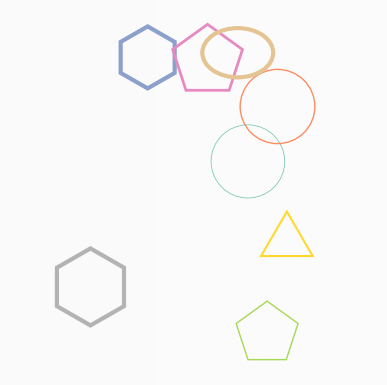[{"shape": "circle", "thickness": 0.5, "radius": 0.48, "center": [0.64, 0.581]}, {"shape": "circle", "thickness": 1, "radius": 0.48, "center": [0.716, 0.723]}, {"shape": "hexagon", "thickness": 3, "radius": 0.4, "center": [0.381, 0.851]}, {"shape": "pentagon", "thickness": 2, "radius": 0.47, "center": [0.536, 0.842]}, {"shape": "pentagon", "thickness": 1, "radius": 0.42, "center": [0.689, 0.134]}, {"shape": "triangle", "thickness": 1.5, "radius": 0.38, "center": [0.74, 0.373]}, {"shape": "oval", "thickness": 3, "radius": 0.46, "center": [0.614, 0.863]}, {"shape": "hexagon", "thickness": 3, "radius": 0.5, "center": [0.233, 0.255]}]